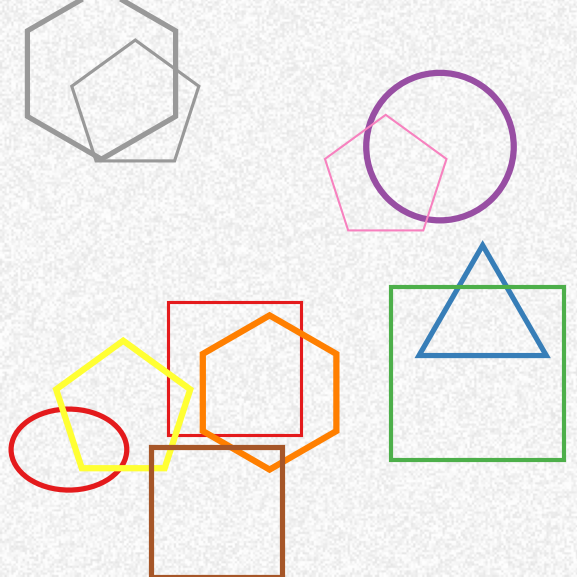[{"shape": "oval", "thickness": 2.5, "radius": 0.5, "center": [0.119, 0.221]}, {"shape": "square", "thickness": 1.5, "radius": 0.58, "center": [0.406, 0.361]}, {"shape": "triangle", "thickness": 2.5, "radius": 0.64, "center": [0.836, 0.447]}, {"shape": "square", "thickness": 2, "radius": 0.75, "center": [0.827, 0.353]}, {"shape": "circle", "thickness": 3, "radius": 0.64, "center": [0.762, 0.745]}, {"shape": "hexagon", "thickness": 3, "radius": 0.67, "center": [0.467, 0.32]}, {"shape": "pentagon", "thickness": 3, "radius": 0.61, "center": [0.213, 0.287]}, {"shape": "square", "thickness": 2.5, "radius": 0.57, "center": [0.374, 0.113]}, {"shape": "pentagon", "thickness": 1, "radius": 0.55, "center": [0.668, 0.69]}, {"shape": "hexagon", "thickness": 2.5, "radius": 0.74, "center": [0.176, 0.872]}, {"shape": "pentagon", "thickness": 1.5, "radius": 0.58, "center": [0.234, 0.814]}]